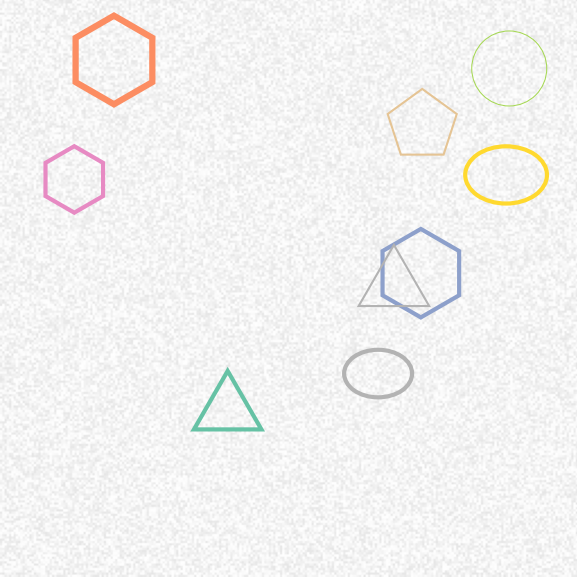[{"shape": "triangle", "thickness": 2, "radius": 0.34, "center": [0.394, 0.289]}, {"shape": "hexagon", "thickness": 3, "radius": 0.38, "center": [0.197, 0.895]}, {"shape": "hexagon", "thickness": 2, "radius": 0.38, "center": [0.729, 0.526]}, {"shape": "hexagon", "thickness": 2, "radius": 0.29, "center": [0.129, 0.688]}, {"shape": "circle", "thickness": 0.5, "radius": 0.32, "center": [0.882, 0.881]}, {"shape": "oval", "thickness": 2, "radius": 0.35, "center": [0.876, 0.696]}, {"shape": "pentagon", "thickness": 1, "radius": 0.31, "center": [0.731, 0.782]}, {"shape": "oval", "thickness": 2, "radius": 0.29, "center": [0.655, 0.352]}, {"shape": "triangle", "thickness": 1, "radius": 0.35, "center": [0.682, 0.504]}]